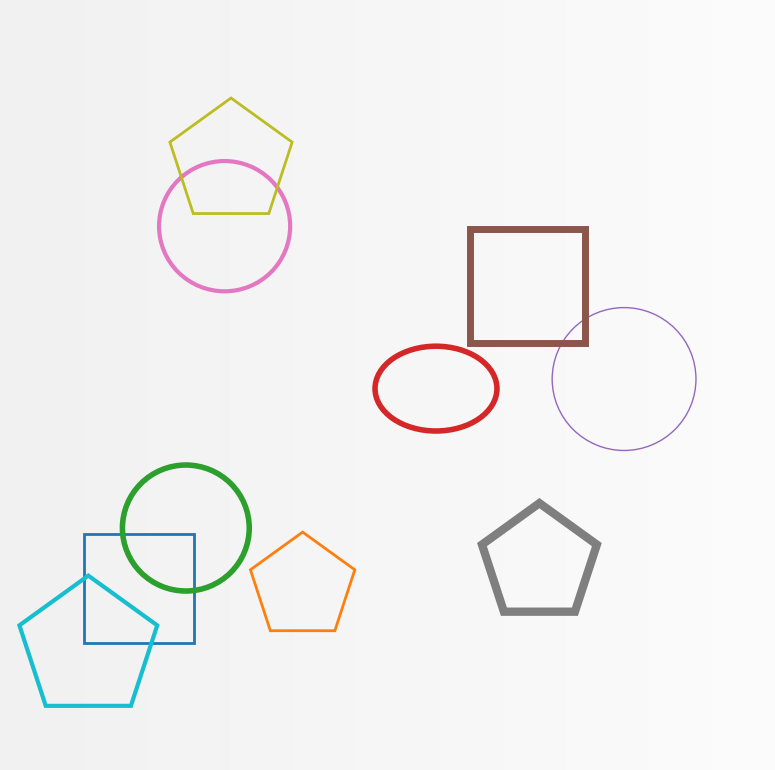[{"shape": "square", "thickness": 1, "radius": 0.35, "center": [0.18, 0.236]}, {"shape": "pentagon", "thickness": 1, "radius": 0.35, "center": [0.39, 0.238]}, {"shape": "circle", "thickness": 2, "radius": 0.41, "center": [0.24, 0.314]}, {"shape": "oval", "thickness": 2, "radius": 0.39, "center": [0.563, 0.495]}, {"shape": "circle", "thickness": 0.5, "radius": 0.46, "center": [0.805, 0.508]}, {"shape": "square", "thickness": 2.5, "radius": 0.37, "center": [0.68, 0.628]}, {"shape": "circle", "thickness": 1.5, "radius": 0.42, "center": [0.29, 0.706]}, {"shape": "pentagon", "thickness": 3, "radius": 0.39, "center": [0.696, 0.269]}, {"shape": "pentagon", "thickness": 1, "radius": 0.41, "center": [0.298, 0.79]}, {"shape": "pentagon", "thickness": 1.5, "radius": 0.47, "center": [0.114, 0.159]}]